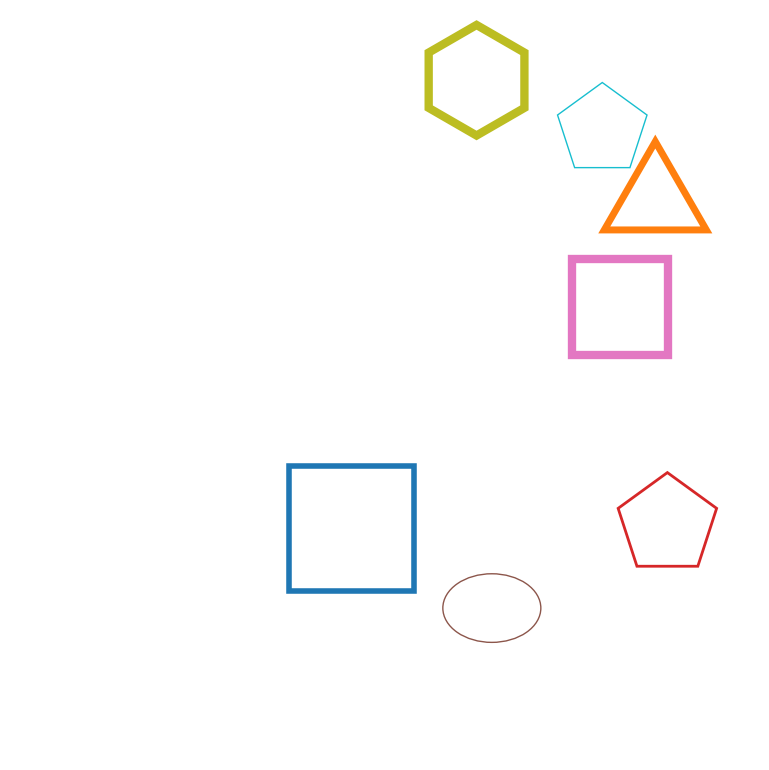[{"shape": "square", "thickness": 2, "radius": 0.41, "center": [0.457, 0.314]}, {"shape": "triangle", "thickness": 2.5, "radius": 0.38, "center": [0.851, 0.74]}, {"shape": "pentagon", "thickness": 1, "radius": 0.34, "center": [0.867, 0.319]}, {"shape": "oval", "thickness": 0.5, "radius": 0.32, "center": [0.639, 0.21]}, {"shape": "square", "thickness": 3, "radius": 0.31, "center": [0.805, 0.602]}, {"shape": "hexagon", "thickness": 3, "radius": 0.36, "center": [0.619, 0.896]}, {"shape": "pentagon", "thickness": 0.5, "radius": 0.31, "center": [0.782, 0.832]}]